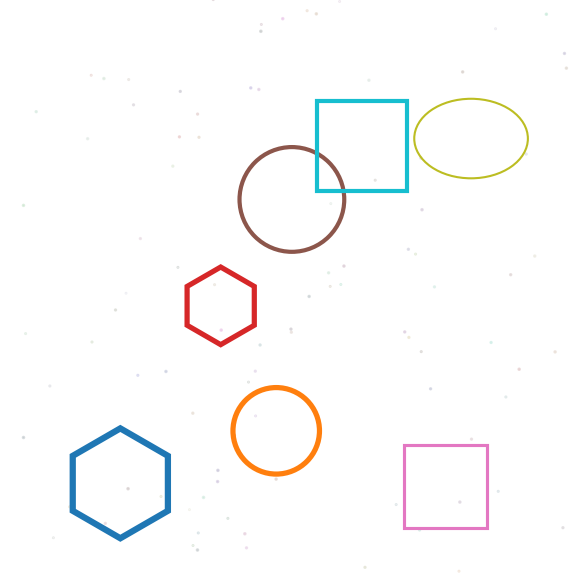[{"shape": "hexagon", "thickness": 3, "radius": 0.48, "center": [0.208, 0.162]}, {"shape": "circle", "thickness": 2.5, "radius": 0.37, "center": [0.478, 0.253]}, {"shape": "hexagon", "thickness": 2.5, "radius": 0.34, "center": [0.382, 0.47]}, {"shape": "circle", "thickness": 2, "radius": 0.45, "center": [0.505, 0.654]}, {"shape": "square", "thickness": 1.5, "radius": 0.36, "center": [0.771, 0.156]}, {"shape": "oval", "thickness": 1, "radius": 0.49, "center": [0.816, 0.759]}, {"shape": "square", "thickness": 2, "radius": 0.39, "center": [0.627, 0.746]}]